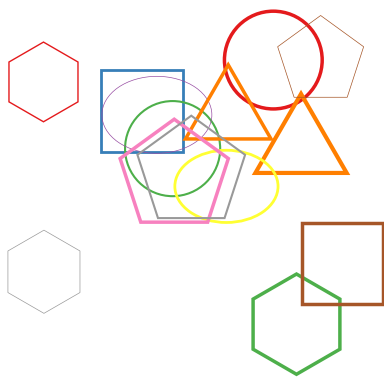[{"shape": "circle", "thickness": 2.5, "radius": 0.63, "center": [0.71, 0.844]}, {"shape": "hexagon", "thickness": 1, "radius": 0.52, "center": [0.113, 0.787]}, {"shape": "square", "thickness": 2, "radius": 0.54, "center": [0.369, 0.711]}, {"shape": "circle", "thickness": 1.5, "radius": 0.62, "center": [0.448, 0.614]}, {"shape": "hexagon", "thickness": 2.5, "radius": 0.65, "center": [0.77, 0.158]}, {"shape": "oval", "thickness": 0.5, "radius": 0.71, "center": [0.407, 0.702]}, {"shape": "triangle", "thickness": 3, "radius": 0.68, "center": [0.782, 0.619]}, {"shape": "triangle", "thickness": 2.5, "radius": 0.64, "center": [0.593, 0.703]}, {"shape": "oval", "thickness": 2, "radius": 0.67, "center": [0.588, 0.516]}, {"shape": "pentagon", "thickness": 0.5, "radius": 0.59, "center": [0.833, 0.842]}, {"shape": "square", "thickness": 2.5, "radius": 0.53, "center": [0.889, 0.316]}, {"shape": "pentagon", "thickness": 2.5, "radius": 0.74, "center": [0.453, 0.543]}, {"shape": "pentagon", "thickness": 1.5, "radius": 0.74, "center": [0.497, 0.552]}, {"shape": "hexagon", "thickness": 0.5, "radius": 0.54, "center": [0.114, 0.294]}]